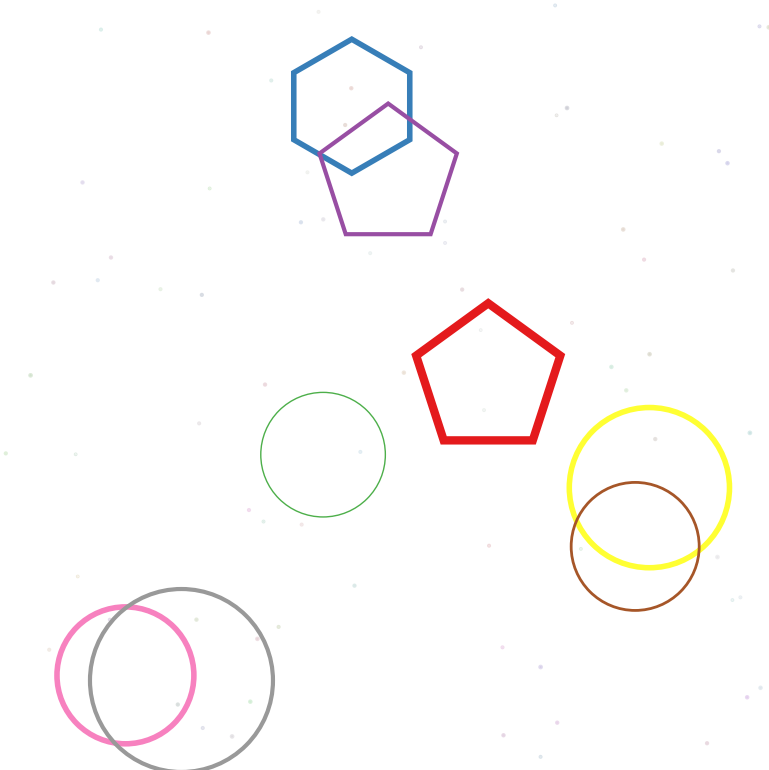[{"shape": "pentagon", "thickness": 3, "radius": 0.49, "center": [0.634, 0.508]}, {"shape": "hexagon", "thickness": 2, "radius": 0.43, "center": [0.457, 0.862]}, {"shape": "circle", "thickness": 0.5, "radius": 0.4, "center": [0.42, 0.41]}, {"shape": "pentagon", "thickness": 1.5, "radius": 0.47, "center": [0.504, 0.772]}, {"shape": "circle", "thickness": 2, "radius": 0.52, "center": [0.843, 0.367]}, {"shape": "circle", "thickness": 1, "radius": 0.42, "center": [0.825, 0.29]}, {"shape": "circle", "thickness": 2, "radius": 0.44, "center": [0.163, 0.123]}, {"shape": "circle", "thickness": 1.5, "radius": 0.59, "center": [0.236, 0.116]}]